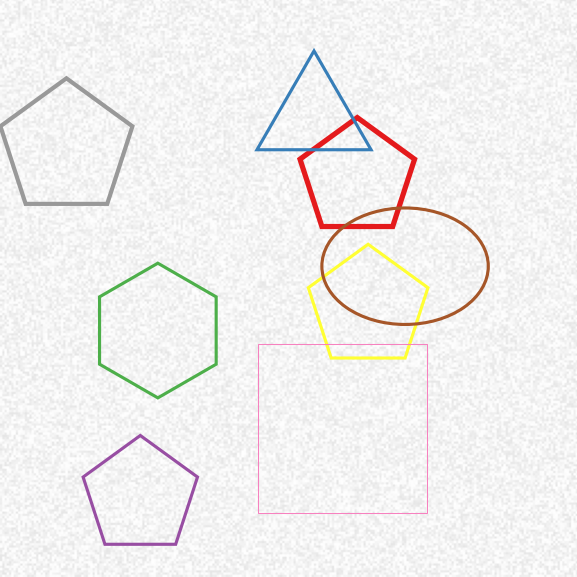[{"shape": "pentagon", "thickness": 2.5, "radius": 0.52, "center": [0.619, 0.691]}, {"shape": "triangle", "thickness": 1.5, "radius": 0.57, "center": [0.544, 0.797]}, {"shape": "hexagon", "thickness": 1.5, "radius": 0.58, "center": [0.273, 0.427]}, {"shape": "pentagon", "thickness": 1.5, "radius": 0.52, "center": [0.243, 0.141]}, {"shape": "pentagon", "thickness": 1.5, "radius": 0.54, "center": [0.637, 0.467]}, {"shape": "oval", "thickness": 1.5, "radius": 0.72, "center": [0.701, 0.538]}, {"shape": "square", "thickness": 0.5, "radius": 0.73, "center": [0.593, 0.256]}, {"shape": "pentagon", "thickness": 2, "radius": 0.6, "center": [0.115, 0.743]}]